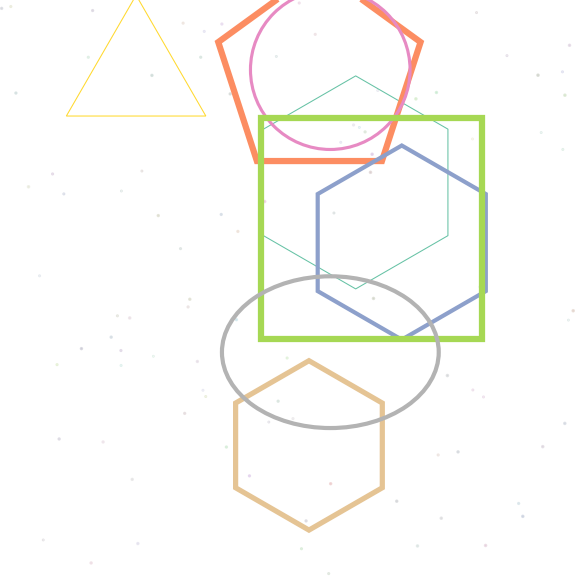[{"shape": "hexagon", "thickness": 0.5, "radius": 0.92, "center": [0.616, 0.683]}, {"shape": "pentagon", "thickness": 3, "radius": 0.92, "center": [0.553, 0.869]}, {"shape": "hexagon", "thickness": 2, "radius": 0.84, "center": [0.696, 0.579]}, {"shape": "circle", "thickness": 1.5, "radius": 0.69, "center": [0.572, 0.878]}, {"shape": "square", "thickness": 3, "radius": 0.96, "center": [0.644, 0.603]}, {"shape": "triangle", "thickness": 0.5, "radius": 0.7, "center": [0.236, 0.868]}, {"shape": "hexagon", "thickness": 2.5, "radius": 0.73, "center": [0.535, 0.228]}, {"shape": "oval", "thickness": 2, "radius": 0.94, "center": [0.572, 0.389]}]